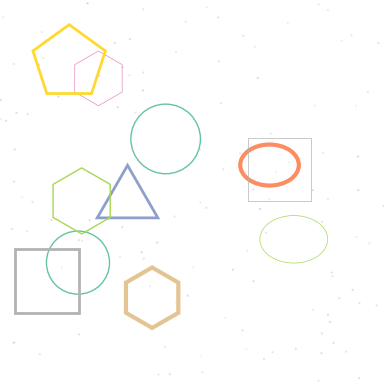[{"shape": "circle", "thickness": 1, "radius": 0.41, "center": [0.203, 0.318]}, {"shape": "circle", "thickness": 1, "radius": 0.45, "center": [0.43, 0.639]}, {"shape": "oval", "thickness": 3, "radius": 0.38, "center": [0.7, 0.571]}, {"shape": "triangle", "thickness": 2, "radius": 0.45, "center": [0.331, 0.48]}, {"shape": "hexagon", "thickness": 0.5, "radius": 0.36, "center": [0.256, 0.796]}, {"shape": "hexagon", "thickness": 1, "radius": 0.43, "center": [0.212, 0.478]}, {"shape": "oval", "thickness": 0.5, "radius": 0.44, "center": [0.763, 0.378]}, {"shape": "pentagon", "thickness": 2, "radius": 0.49, "center": [0.18, 0.837]}, {"shape": "hexagon", "thickness": 3, "radius": 0.39, "center": [0.395, 0.227]}, {"shape": "square", "thickness": 0.5, "radius": 0.41, "center": [0.726, 0.56]}, {"shape": "square", "thickness": 2, "radius": 0.42, "center": [0.122, 0.27]}]